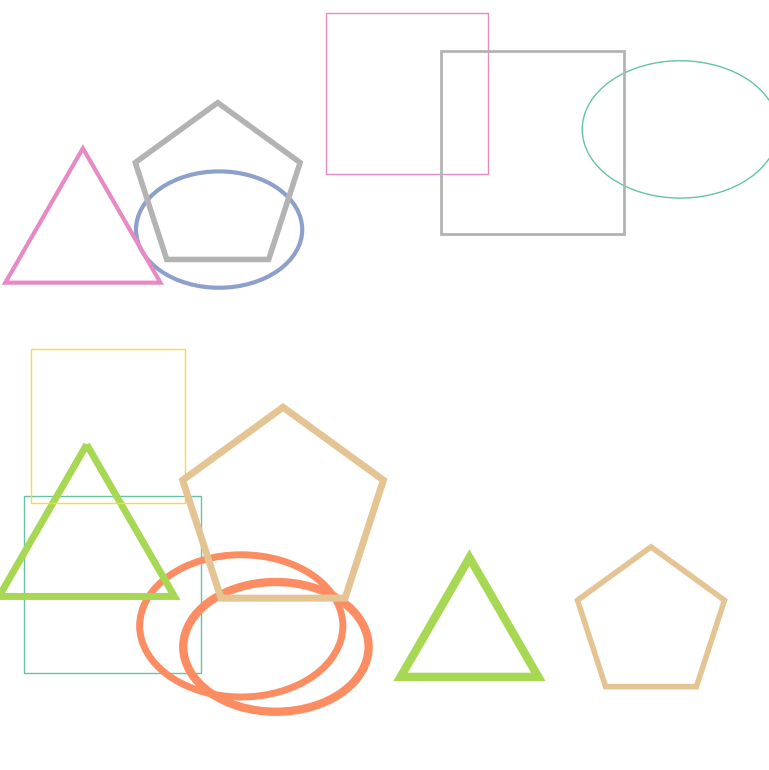[{"shape": "oval", "thickness": 0.5, "radius": 0.64, "center": [0.884, 0.832]}, {"shape": "square", "thickness": 0.5, "radius": 0.57, "center": [0.146, 0.241]}, {"shape": "oval", "thickness": 2.5, "radius": 0.66, "center": [0.313, 0.187]}, {"shape": "oval", "thickness": 3, "radius": 0.6, "center": [0.358, 0.16]}, {"shape": "oval", "thickness": 1.5, "radius": 0.54, "center": [0.285, 0.702]}, {"shape": "square", "thickness": 0.5, "radius": 0.52, "center": [0.529, 0.878]}, {"shape": "triangle", "thickness": 1.5, "radius": 0.58, "center": [0.108, 0.691]}, {"shape": "triangle", "thickness": 3, "radius": 0.52, "center": [0.61, 0.173]}, {"shape": "triangle", "thickness": 2.5, "radius": 0.66, "center": [0.113, 0.291]}, {"shape": "square", "thickness": 0.5, "radius": 0.5, "center": [0.14, 0.446]}, {"shape": "pentagon", "thickness": 2, "radius": 0.5, "center": [0.845, 0.189]}, {"shape": "pentagon", "thickness": 2.5, "radius": 0.69, "center": [0.368, 0.334]}, {"shape": "pentagon", "thickness": 2, "radius": 0.56, "center": [0.283, 0.754]}, {"shape": "square", "thickness": 1, "radius": 0.59, "center": [0.691, 0.814]}]